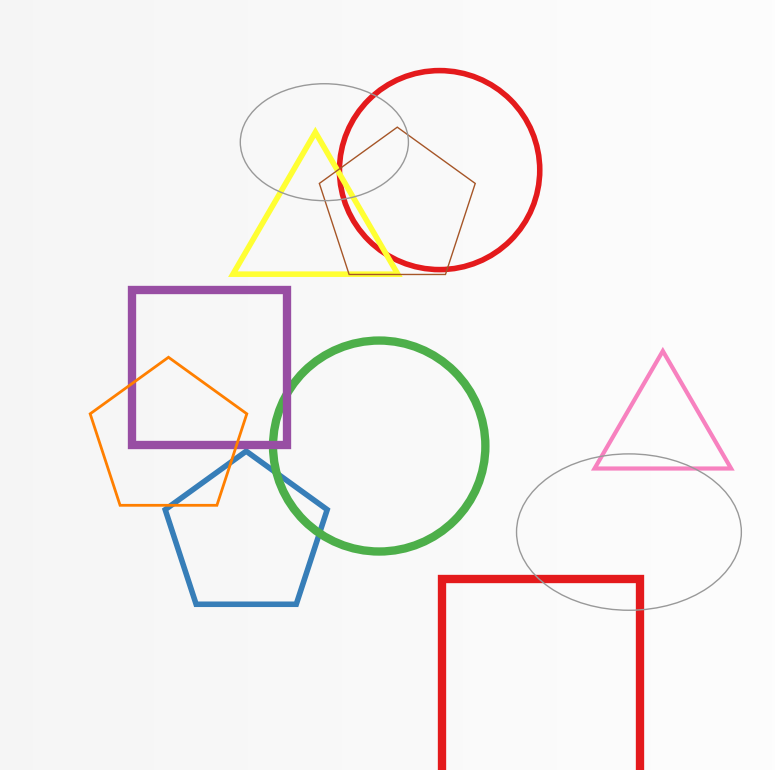[{"shape": "circle", "thickness": 2, "radius": 0.65, "center": [0.567, 0.779]}, {"shape": "square", "thickness": 3, "radius": 0.64, "center": [0.698, 0.12]}, {"shape": "pentagon", "thickness": 2, "radius": 0.55, "center": [0.318, 0.304]}, {"shape": "circle", "thickness": 3, "radius": 0.68, "center": [0.489, 0.421]}, {"shape": "square", "thickness": 3, "radius": 0.5, "center": [0.27, 0.523]}, {"shape": "pentagon", "thickness": 1, "radius": 0.53, "center": [0.217, 0.43]}, {"shape": "triangle", "thickness": 2, "radius": 0.61, "center": [0.407, 0.705]}, {"shape": "pentagon", "thickness": 0.5, "radius": 0.53, "center": [0.513, 0.729]}, {"shape": "triangle", "thickness": 1.5, "radius": 0.51, "center": [0.855, 0.442]}, {"shape": "oval", "thickness": 0.5, "radius": 0.73, "center": [0.812, 0.309]}, {"shape": "oval", "thickness": 0.5, "radius": 0.54, "center": [0.419, 0.815]}]